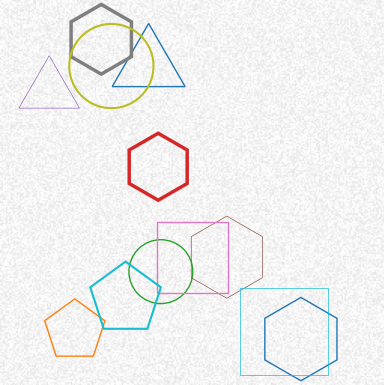[{"shape": "hexagon", "thickness": 1, "radius": 0.54, "center": [0.782, 0.119]}, {"shape": "triangle", "thickness": 1, "radius": 0.55, "center": [0.386, 0.83]}, {"shape": "pentagon", "thickness": 1, "radius": 0.41, "center": [0.194, 0.141]}, {"shape": "circle", "thickness": 1, "radius": 0.41, "center": [0.418, 0.294]}, {"shape": "hexagon", "thickness": 2.5, "radius": 0.43, "center": [0.411, 0.567]}, {"shape": "triangle", "thickness": 0.5, "radius": 0.45, "center": [0.128, 0.764]}, {"shape": "hexagon", "thickness": 0.5, "radius": 0.53, "center": [0.589, 0.332]}, {"shape": "square", "thickness": 1, "radius": 0.46, "center": [0.5, 0.33]}, {"shape": "hexagon", "thickness": 2.5, "radius": 0.45, "center": [0.263, 0.898]}, {"shape": "circle", "thickness": 1.5, "radius": 0.55, "center": [0.289, 0.828]}, {"shape": "pentagon", "thickness": 1.5, "radius": 0.48, "center": [0.326, 0.224]}, {"shape": "square", "thickness": 0.5, "radius": 0.57, "center": [0.738, 0.139]}]